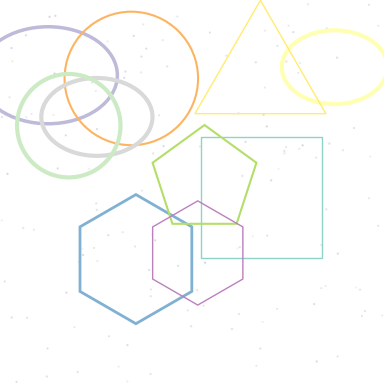[{"shape": "square", "thickness": 1, "radius": 0.79, "center": [0.679, 0.488]}, {"shape": "oval", "thickness": 3, "radius": 0.69, "center": [0.869, 0.825]}, {"shape": "oval", "thickness": 2.5, "radius": 0.9, "center": [0.125, 0.805]}, {"shape": "hexagon", "thickness": 2, "radius": 0.84, "center": [0.353, 0.327]}, {"shape": "circle", "thickness": 1.5, "radius": 0.87, "center": [0.341, 0.796]}, {"shape": "pentagon", "thickness": 1.5, "radius": 0.71, "center": [0.531, 0.533]}, {"shape": "oval", "thickness": 3, "radius": 0.72, "center": [0.252, 0.696]}, {"shape": "hexagon", "thickness": 1, "radius": 0.68, "center": [0.514, 0.343]}, {"shape": "circle", "thickness": 3, "radius": 0.67, "center": [0.179, 0.674]}, {"shape": "triangle", "thickness": 1, "radius": 0.98, "center": [0.676, 0.803]}]